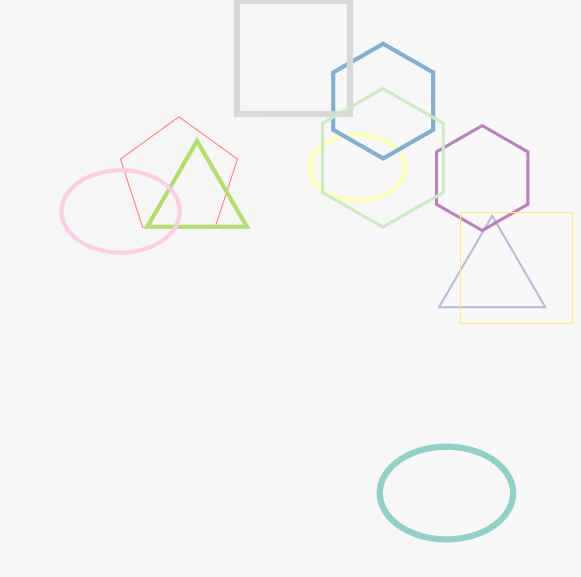[{"shape": "oval", "thickness": 3, "radius": 0.57, "center": [0.768, 0.145]}, {"shape": "oval", "thickness": 2, "radius": 0.41, "center": [0.615, 0.709]}, {"shape": "triangle", "thickness": 1, "radius": 0.53, "center": [0.847, 0.52]}, {"shape": "pentagon", "thickness": 0.5, "radius": 0.53, "center": [0.308, 0.691]}, {"shape": "hexagon", "thickness": 2, "radius": 0.5, "center": [0.659, 0.824]}, {"shape": "triangle", "thickness": 2, "radius": 0.49, "center": [0.339, 0.656]}, {"shape": "oval", "thickness": 2, "radius": 0.51, "center": [0.208, 0.633]}, {"shape": "square", "thickness": 3, "radius": 0.49, "center": [0.505, 0.899]}, {"shape": "hexagon", "thickness": 1.5, "radius": 0.45, "center": [0.83, 0.691]}, {"shape": "hexagon", "thickness": 1.5, "radius": 0.6, "center": [0.659, 0.726]}, {"shape": "square", "thickness": 0.5, "radius": 0.48, "center": [0.887, 0.536]}]